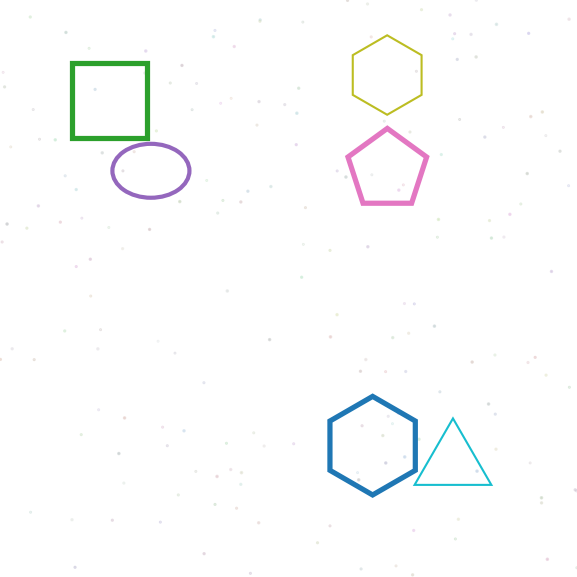[{"shape": "hexagon", "thickness": 2.5, "radius": 0.43, "center": [0.645, 0.227]}, {"shape": "square", "thickness": 2.5, "radius": 0.33, "center": [0.19, 0.825]}, {"shape": "oval", "thickness": 2, "radius": 0.33, "center": [0.261, 0.703]}, {"shape": "pentagon", "thickness": 2.5, "radius": 0.36, "center": [0.671, 0.705]}, {"shape": "hexagon", "thickness": 1, "radius": 0.34, "center": [0.67, 0.869]}, {"shape": "triangle", "thickness": 1, "radius": 0.38, "center": [0.784, 0.198]}]